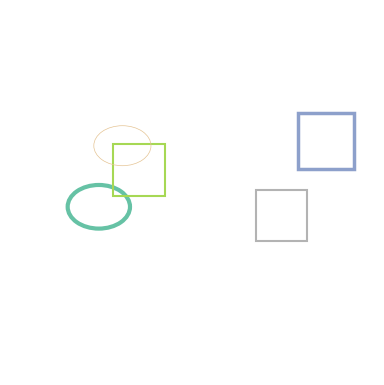[{"shape": "oval", "thickness": 3, "radius": 0.4, "center": [0.257, 0.463]}, {"shape": "square", "thickness": 2.5, "radius": 0.36, "center": [0.846, 0.635]}, {"shape": "square", "thickness": 1.5, "radius": 0.34, "center": [0.36, 0.558]}, {"shape": "oval", "thickness": 0.5, "radius": 0.37, "center": [0.318, 0.622]}, {"shape": "square", "thickness": 1.5, "radius": 0.33, "center": [0.731, 0.44]}]